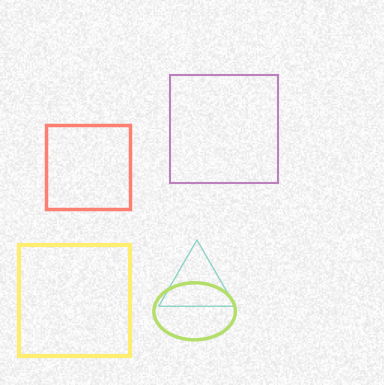[{"shape": "triangle", "thickness": 1, "radius": 0.57, "center": [0.512, 0.262]}, {"shape": "square", "thickness": 2.5, "radius": 0.55, "center": [0.229, 0.567]}, {"shape": "oval", "thickness": 2.5, "radius": 0.53, "center": [0.506, 0.191]}, {"shape": "square", "thickness": 1.5, "radius": 0.7, "center": [0.581, 0.666]}, {"shape": "square", "thickness": 3, "radius": 0.72, "center": [0.193, 0.219]}]